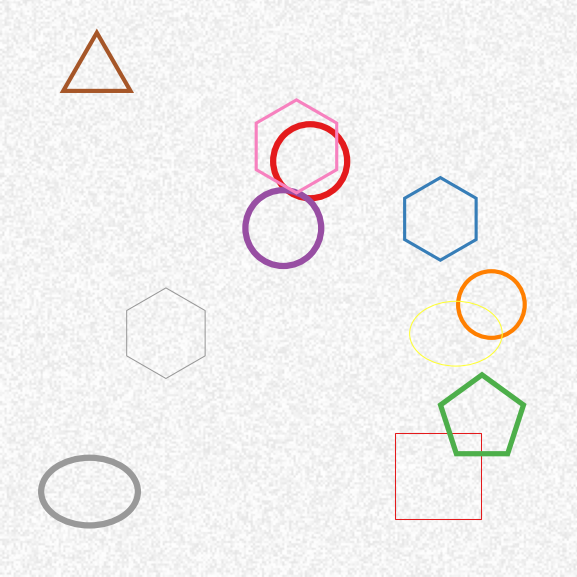[{"shape": "square", "thickness": 0.5, "radius": 0.37, "center": [0.759, 0.175]}, {"shape": "circle", "thickness": 3, "radius": 0.32, "center": [0.537, 0.72]}, {"shape": "hexagon", "thickness": 1.5, "radius": 0.36, "center": [0.763, 0.62]}, {"shape": "pentagon", "thickness": 2.5, "radius": 0.38, "center": [0.835, 0.275]}, {"shape": "circle", "thickness": 3, "radius": 0.33, "center": [0.491, 0.604]}, {"shape": "circle", "thickness": 2, "radius": 0.29, "center": [0.851, 0.472]}, {"shape": "oval", "thickness": 0.5, "radius": 0.4, "center": [0.789, 0.421]}, {"shape": "triangle", "thickness": 2, "radius": 0.34, "center": [0.168, 0.875]}, {"shape": "hexagon", "thickness": 1.5, "radius": 0.4, "center": [0.513, 0.746]}, {"shape": "oval", "thickness": 3, "radius": 0.42, "center": [0.155, 0.148]}, {"shape": "hexagon", "thickness": 0.5, "radius": 0.39, "center": [0.287, 0.422]}]